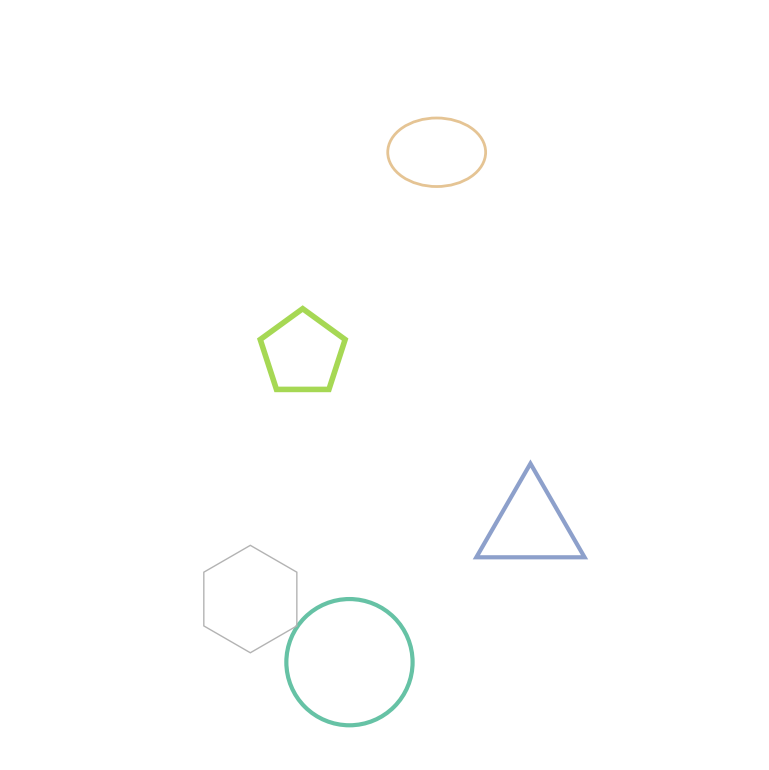[{"shape": "circle", "thickness": 1.5, "radius": 0.41, "center": [0.454, 0.14]}, {"shape": "triangle", "thickness": 1.5, "radius": 0.41, "center": [0.689, 0.317]}, {"shape": "pentagon", "thickness": 2, "radius": 0.29, "center": [0.393, 0.541]}, {"shape": "oval", "thickness": 1, "radius": 0.32, "center": [0.567, 0.802]}, {"shape": "hexagon", "thickness": 0.5, "radius": 0.35, "center": [0.325, 0.222]}]